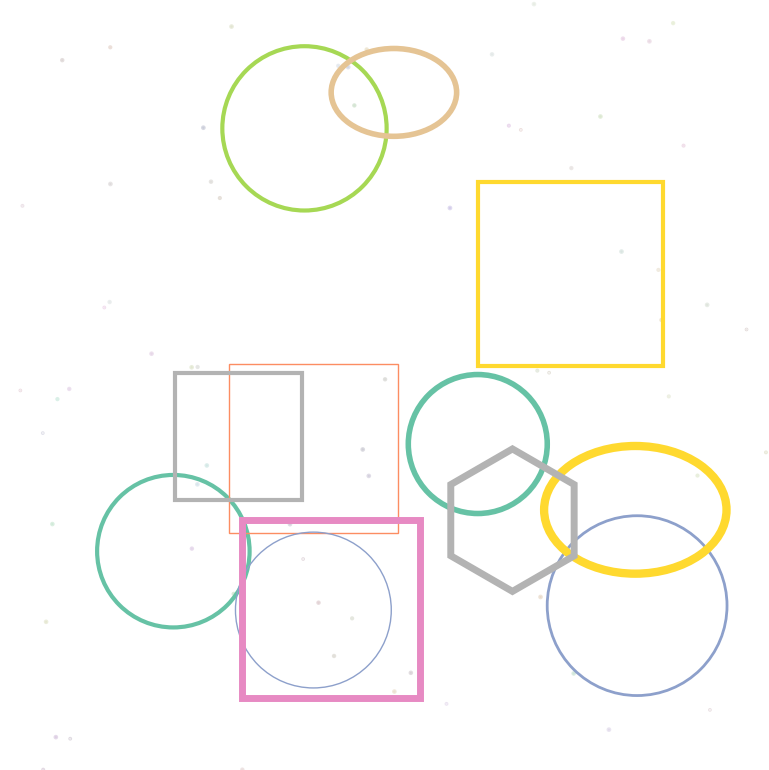[{"shape": "circle", "thickness": 2, "radius": 0.45, "center": [0.62, 0.423]}, {"shape": "circle", "thickness": 1.5, "radius": 0.5, "center": [0.225, 0.284]}, {"shape": "square", "thickness": 0.5, "radius": 0.55, "center": [0.408, 0.417]}, {"shape": "circle", "thickness": 1, "radius": 0.58, "center": [0.827, 0.213]}, {"shape": "circle", "thickness": 0.5, "radius": 0.51, "center": [0.407, 0.208]}, {"shape": "square", "thickness": 2.5, "radius": 0.58, "center": [0.43, 0.209]}, {"shape": "circle", "thickness": 1.5, "radius": 0.53, "center": [0.395, 0.833]}, {"shape": "oval", "thickness": 3, "radius": 0.59, "center": [0.825, 0.338]}, {"shape": "square", "thickness": 1.5, "radius": 0.6, "center": [0.741, 0.644]}, {"shape": "oval", "thickness": 2, "radius": 0.41, "center": [0.512, 0.88]}, {"shape": "square", "thickness": 1.5, "radius": 0.41, "center": [0.31, 0.433]}, {"shape": "hexagon", "thickness": 2.5, "radius": 0.46, "center": [0.666, 0.324]}]